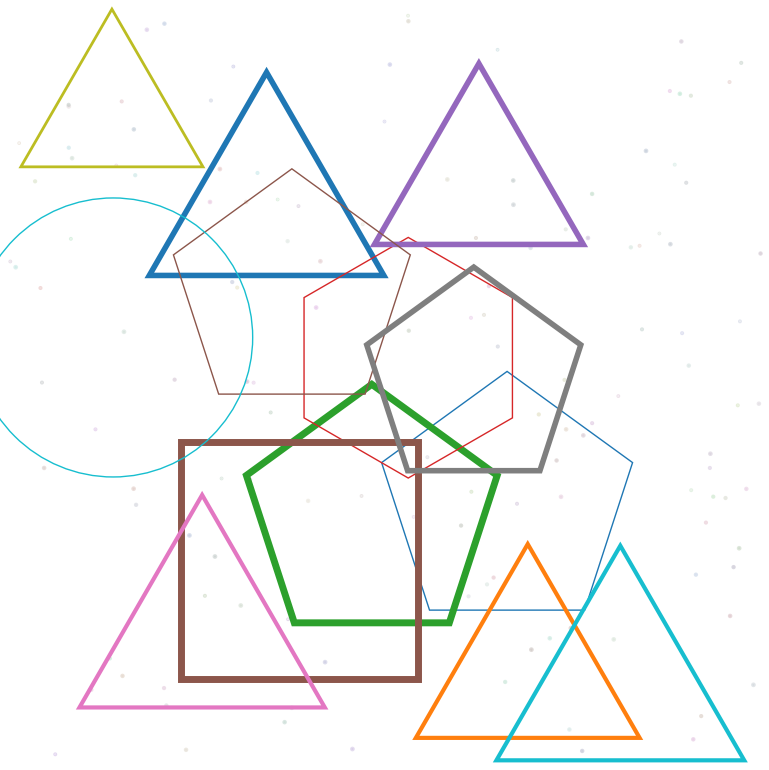[{"shape": "pentagon", "thickness": 0.5, "radius": 0.86, "center": [0.659, 0.346]}, {"shape": "triangle", "thickness": 2, "radius": 0.88, "center": [0.346, 0.73]}, {"shape": "triangle", "thickness": 1.5, "radius": 0.84, "center": [0.685, 0.126]}, {"shape": "pentagon", "thickness": 2.5, "radius": 0.86, "center": [0.483, 0.33]}, {"shape": "hexagon", "thickness": 0.5, "radius": 0.78, "center": [0.53, 0.535]}, {"shape": "triangle", "thickness": 2, "radius": 0.78, "center": [0.622, 0.761]}, {"shape": "pentagon", "thickness": 0.5, "radius": 0.81, "center": [0.379, 0.619]}, {"shape": "square", "thickness": 2.5, "radius": 0.77, "center": [0.389, 0.273]}, {"shape": "triangle", "thickness": 1.5, "radius": 0.92, "center": [0.263, 0.173]}, {"shape": "pentagon", "thickness": 2, "radius": 0.73, "center": [0.615, 0.507]}, {"shape": "triangle", "thickness": 1, "radius": 0.68, "center": [0.145, 0.852]}, {"shape": "circle", "thickness": 0.5, "radius": 0.91, "center": [0.147, 0.562]}, {"shape": "triangle", "thickness": 1.5, "radius": 0.93, "center": [0.806, 0.105]}]